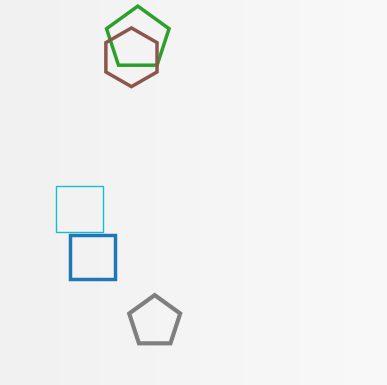[{"shape": "square", "thickness": 2.5, "radius": 0.29, "center": [0.239, 0.332]}, {"shape": "pentagon", "thickness": 2.5, "radius": 0.42, "center": [0.356, 0.899]}, {"shape": "hexagon", "thickness": 2.5, "radius": 0.38, "center": [0.339, 0.851]}, {"shape": "pentagon", "thickness": 3, "radius": 0.35, "center": [0.399, 0.164]}, {"shape": "square", "thickness": 1, "radius": 0.3, "center": [0.205, 0.457]}]